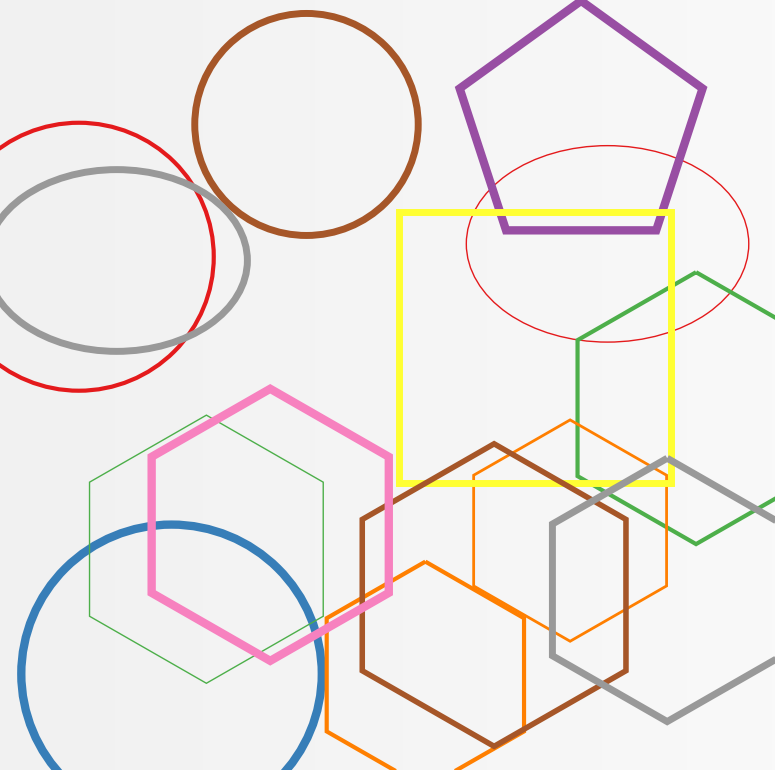[{"shape": "circle", "thickness": 1.5, "radius": 0.87, "center": [0.102, 0.667]}, {"shape": "oval", "thickness": 0.5, "radius": 0.91, "center": [0.784, 0.683]}, {"shape": "circle", "thickness": 3, "radius": 0.97, "center": [0.221, 0.125]}, {"shape": "hexagon", "thickness": 0.5, "radius": 0.87, "center": [0.266, 0.287]}, {"shape": "hexagon", "thickness": 1.5, "radius": 0.88, "center": [0.898, 0.47]}, {"shape": "pentagon", "thickness": 3, "radius": 0.82, "center": [0.75, 0.834]}, {"shape": "hexagon", "thickness": 1.5, "radius": 0.74, "center": [0.549, 0.124]}, {"shape": "hexagon", "thickness": 1, "radius": 0.72, "center": [0.736, 0.311]}, {"shape": "square", "thickness": 2.5, "radius": 0.88, "center": [0.69, 0.548]}, {"shape": "hexagon", "thickness": 2, "radius": 0.98, "center": [0.638, 0.227]}, {"shape": "circle", "thickness": 2.5, "radius": 0.72, "center": [0.395, 0.838]}, {"shape": "hexagon", "thickness": 3, "radius": 0.88, "center": [0.349, 0.318]}, {"shape": "oval", "thickness": 2.5, "radius": 0.84, "center": [0.151, 0.662]}, {"shape": "hexagon", "thickness": 2.5, "radius": 0.86, "center": [0.861, 0.234]}]